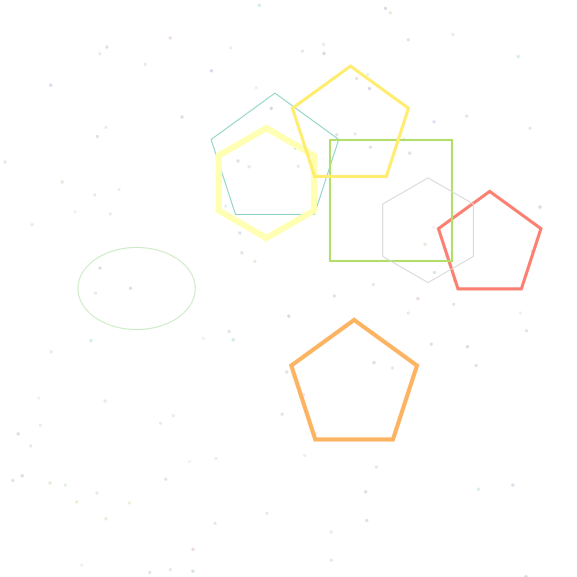[{"shape": "pentagon", "thickness": 0.5, "radius": 0.58, "center": [0.476, 0.722]}, {"shape": "hexagon", "thickness": 3, "radius": 0.48, "center": [0.461, 0.682]}, {"shape": "pentagon", "thickness": 1.5, "radius": 0.47, "center": [0.848, 0.574]}, {"shape": "pentagon", "thickness": 2, "radius": 0.57, "center": [0.613, 0.331]}, {"shape": "square", "thickness": 1, "radius": 0.52, "center": [0.677, 0.652]}, {"shape": "hexagon", "thickness": 0.5, "radius": 0.45, "center": [0.741, 0.6]}, {"shape": "oval", "thickness": 0.5, "radius": 0.51, "center": [0.237, 0.5]}, {"shape": "pentagon", "thickness": 1.5, "radius": 0.53, "center": [0.607, 0.779]}]